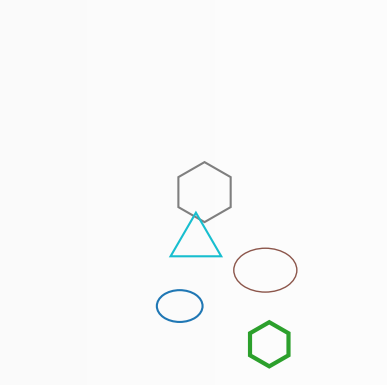[{"shape": "oval", "thickness": 1.5, "radius": 0.29, "center": [0.464, 0.205]}, {"shape": "hexagon", "thickness": 3, "radius": 0.29, "center": [0.695, 0.106]}, {"shape": "oval", "thickness": 1, "radius": 0.41, "center": [0.685, 0.298]}, {"shape": "hexagon", "thickness": 1.5, "radius": 0.39, "center": [0.528, 0.501]}, {"shape": "triangle", "thickness": 1.5, "radius": 0.38, "center": [0.506, 0.372]}]